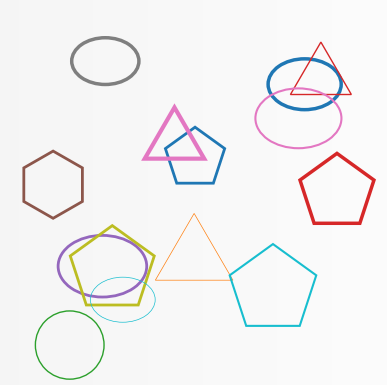[{"shape": "pentagon", "thickness": 2, "radius": 0.4, "center": [0.503, 0.589]}, {"shape": "oval", "thickness": 2.5, "radius": 0.47, "center": [0.786, 0.781]}, {"shape": "triangle", "thickness": 0.5, "radius": 0.58, "center": [0.501, 0.33]}, {"shape": "circle", "thickness": 1, "radius": 0.44, "center": [0.18, 0.104]}, {"shape": "pentagon", "thickness": 2.5, "radius": 0.5, "center": [0.87, 0.501]}, {"shape": "triangle", "thickness": 1, "radius": 0.45, "center": [0.828, 0.8]}, {"shape": "oval", "thickness": 2, "radius": 0.57, "center": [0.264, 0.309]}, {"shape": "hexagon", "thickness": 2, "radius": 0.44, "center": [0.137, 0.52]}, {"shape": "triangle", "thickness": 3, "radius": 0.44, "center": [0.45, 0.632]}, {"shape": "oval", "thickness": 1.5, "radius": 0.56, "center": [0.77, 0.693]}, {"shape": "oval", "thickness": 2.5, "radius": 0.43, "center": [0.272, 0.841]}, {"shape": "pentagon", "thickness": 2, "radius": 0.57, "center": [0.29, 0.3]}, {"shape": "oval", "thickness": 0.5, "radius": 0.42, "center": [0.317, 0.222]}, {"shape": "pentagon", "thickness": 1.5, "radius": 0.59, "center": [0.704, 0.249]}]